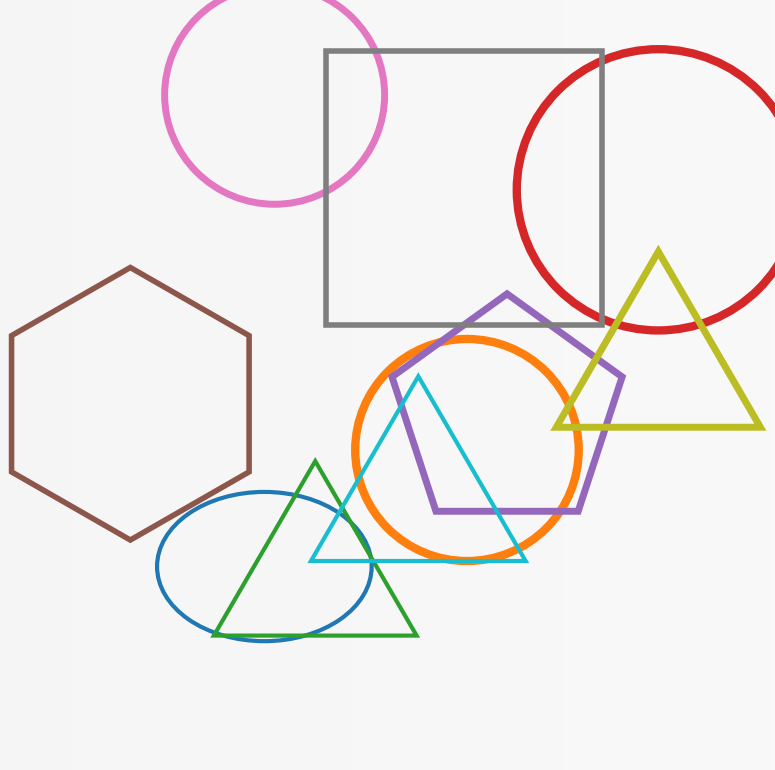[{"shape": "oval", "thickness": 1.5, "radius": 0.69, "center": [0.341, 0.264]}, {"shape": "circle", "thickness": 3, "radius": 0.72, "center": [0.603, 0.416]}, {"shape": "triangle", "thickness": 1.5, "radius": 0.76, "center": [0.407, 0.25]}, {"shape": "circle", "thickness": 3, "radius": 0.91, "center": [0.849, 0.753]}, {"shape": "pentagon", "thickness": 2.5, "radius": 0.78, "center": [0.654, 0.462]}, {"shape": "hexagon", "thickness": 2, "radius": 0.88, "center": [0.168, 0.476]}, {"shape": "circle", "thickness": 2.5, "radius": 0.71, "center": [0.354, 0.877]}, {"shape": "square", "thickness": 2, "radius": 0.89, "center": [0.599, 0.756]}, {"shape": "triangle", "thickness": 2.5, "radius": 0.76, "center": [0.849, 0.521]}, {"shape": "triangle", "thickness": 1.5, "radius": 0.8, "center": [0.54, 0.351]}]